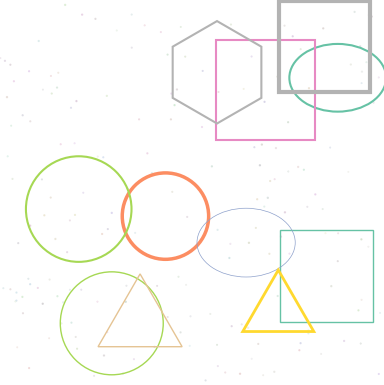[{"shape": "oval", "thickness": 1.5, "radius": 0.63, "center": [0.877, 0.798]}, {"shape": "square", "thickness": 1, "radius": 0.6, "center": [0.849, 0.283]}, {"shape": "circle", "thickness": 2.5, "radius": 0.56, "center": [0.43, 0.439]}, {"shape": "oval", "thickness": 0.5, "radius": 0.64, "center": [0.639, 0.37]}, {"shape": "square", "thickness": 1.5, "radius": 0.65, "center": [0.69, 0.766]}, {"shape": "circle", "thickness": 1, "radius": 0.67, "center": [0.29, 0.16]}, {"shape": "circle", "thickness": 1.5, "radius": 0.69, "center": [0.204, 0.457]}, {"shape": "triangle", "thickness": 2, "radius": 0.53, "center": [0.723, 0.192]}, {"shape": "triangle", "thickness": 1, "radius": 0.63, "center": [0.364, 0.162]}, {"shape": "square", "thickness": 3, "radius": 0.59, "center": [0.844, 0.88]}, {"shape": "hexagon", "thickness": 1.5, "radius": 0.66, "center": [0.564, 0.812]}]